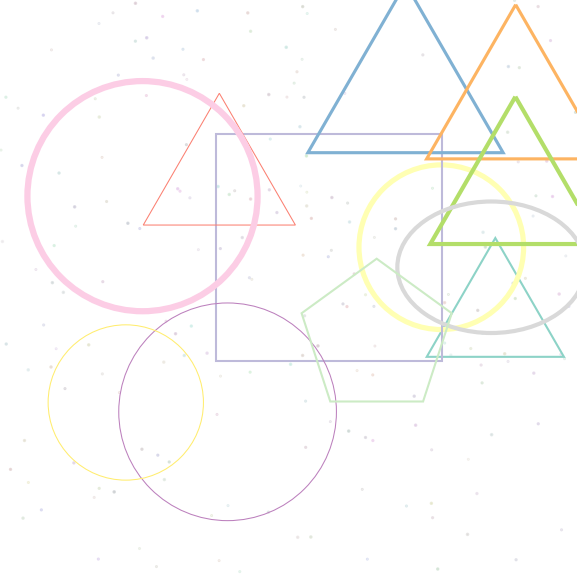[{"shape": "triangle", "thickness": 1, "radius": 0.69, "center": [0.858, 0.45]}, {"shape": "circle", "thickness": 2.5, "radius": 0.71, "center": [0.764, 0.571]}, {"shape": "square", "thickness": 1, "radius": 0.98, "center": [0.57, 0.57]}, {"shape": "triangle", "thickness": 0.5, "radius": 0.76, "center": [0.38, 0.686]}, {"shape": "triangle", "thickness": 1.5, "radius": 0.98, "center": [0.702, 0.832]}, {"shape": "triangle", "thickness": 1.5, "radius": 0.89, "center": [0.893, 0.813]}, {"shape": "triangle", "thickness": 2, "radius": 0.85, "center": [0.892, 0.662]}, {"shape": "circle", "thickness": 3, "radius": 1.0, "center": [0.247, 0.659]}, {"shape": "oval", "thickness": 2, "radius": 0.81, "center": [0.851, 0.536]}, {"shape": "circle", "thickness": 0.5, "radius": 0.94, "center": [0.394, 0.286]}, {"shape": "pentagon", "thickness": 1, "radius": 0.68, "center": [0.652, 0.414]}, {"shape": "circle", "thickness": 0.5, "radius": 0.67, "center": [0.218, 0.302]}]